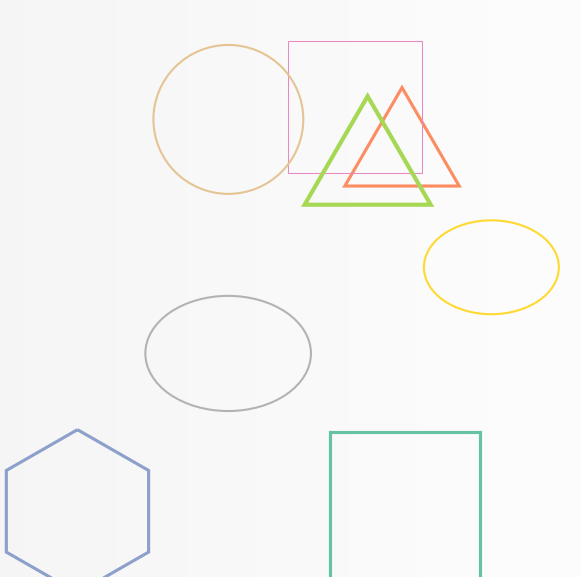[{"shape": "square", "thickness": 1.5, "radius": 0.65, "center": [0.697, 0.121]}, {"shape": "triangle", "thickness": 1.5, "radius": 0.57, "center": [0.692, 0.734]}, {"shape": "hexagon", "thickness": 1.5, "radius": 0.71, "center": [0.133, 0.114]}, {"shape": "square", "thickness": 0.5, "radius": 0.57, "center": [0.611, 0.814]}, {"shape": "triangle", "thickness": 2, "radius": 0.63, "center": [0.632, 0.707]}, {"shape": "oval", "thickness": 1, "radius": 0.58, "center": [0.845, 0.536]}, {"shape": "circle", "thickness": 1, "radius": 0.64, "center": [0.393, 0.792]}, {"shape": "oval", "thickness": 1, "radius": 0.71, "center": [0.393, 0.387]}]